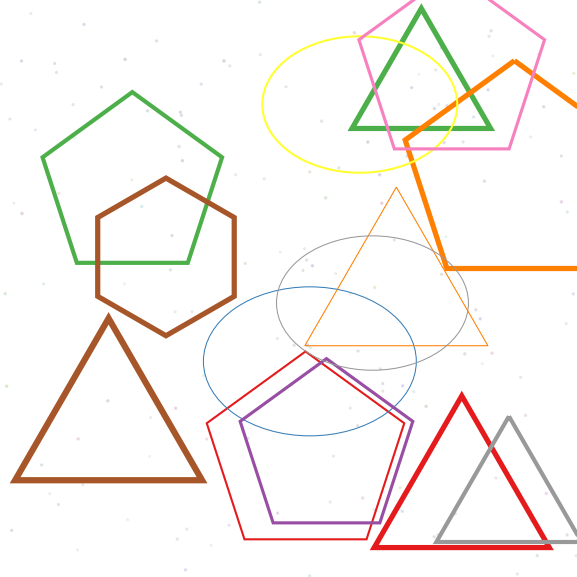[{"shape": "pentagon", "thickness": 1, "radius": 0.9, "center": [0.529, 0.211]}, {"shape": "triangle", "thickness": 2.5, "radius": 0.88, "center": [0.8, 0.138]}, {"shape": "oval", "thickness": 0.5, "radius": 0.92, "center": [0.537, 0.373]}, {"shape": "triangle", "thickness": 2.5, "radius": 0.69, "center": [0.73, 0.846]}, {"shape": "pentagon", "thickness": 2, "radius": 0.82, "center": [0.229, 0.676]}, {"shape": "pentagon", "thickness": 1.5, "radius": 0.79, "center": [0.565, 0.221]}, {"shape": "pentagon", "thickness": 2.5, "radius": 0.99, "center": [0.891, 0.695]}, {"shape": "triangle", "thickness": 0.5, "radius": 0.92, "center": [0.686, 0.492]}, {"shape": "oval", "thickness": 1, "radius": 0.84, "center": [0.623, 0.818]}, {"shape": "triangle", "thickness": 3, "radius": 0.93, "center": [0.188, 0.261]}, {"shape": "hexagon", "thickness": 2.5, "radius": 0.68, "center": [0.287, 0.554]}, {"shape": "pentagon", "thickness": 1.5, "radius": 0.85, "center": [0.782, 0.878]}, {"shape": "oval", "thickness": 0.5, "radius": 0.83, "center": [0.645, 0.474]}, {"shape": "triangle", "thickness": 2, "radius": 0.73, "center": [0.881, 0.133]}]